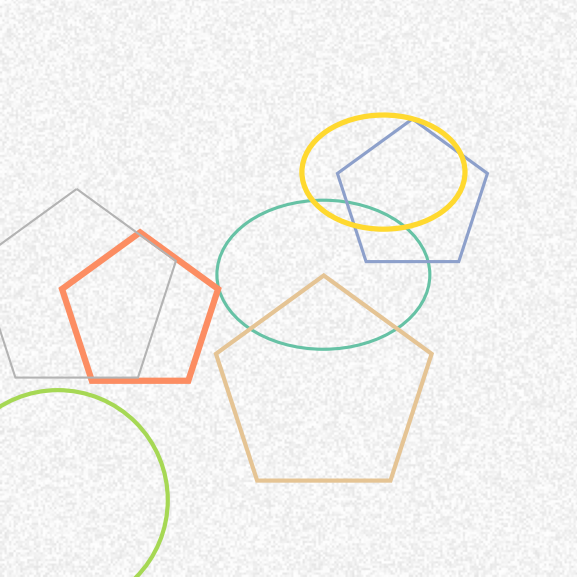[{"shape": "oval", "thickness": 1.5, "radius": 0.92, "center": [0.56, 0.523]}, {"shape": "pentagon", "thickness": 3, "radius": 0.71, "center": [0.243, 0.455]}, {"shape": "pentagon", "thickness": 1.5, "radius": 0.68, "center": [0.714, 0.657]}, {"shape": "circle", "thickness": 2, "radius": 0.95, "center": [0.1, 0.133]}, {"shape": "oval", "thickness": 2.5, "radius": 0.71, "center": [0.664, 0.701]}, {"shape": "pentagon", "thickness": 2, "radius": 0.98, "center": [0.561, 0.326]}, {"shape": "pentagon", "thickness": 1, "radius": 0.9, "center": [0.133, 0.491]}]